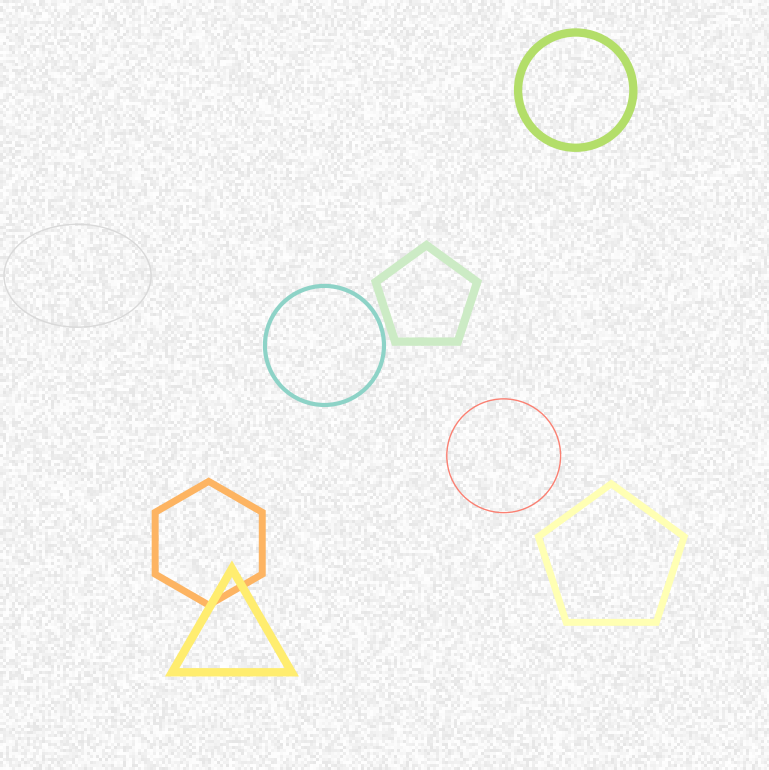[{"shape": "circle", "thickness": 1.5, "radius": 0.39, "center": [0.421, 0.551]}, {"shape": "pentagon", "thickness": 2.5, "radius": 0.5, "center": [0.794, 0.272]}, {"shape": "circle", "thickness": 0.5, "radius": 0.37, "center": [0.654, 0.408]}, {"shape": "hexagon", "thickness": 2.5, "radius": 0.4, "center": [0.271, 0.295]}, {"shape": "circle", "thickness": 3, "radius": 0.37, "center": [0.748, 0.883]}, {"shape": "oval", "thickness": 0.5, "radius": 0.48, "center": [0.101, 0.642]}, {"shape": "pentagon", "thickness": 3, "radius": 0.35, "center": [0.554, 0.612]}, {"shape": "triangle", "thickness": 3, "radius": 0.45, "center": [0.301, 0.172]}]